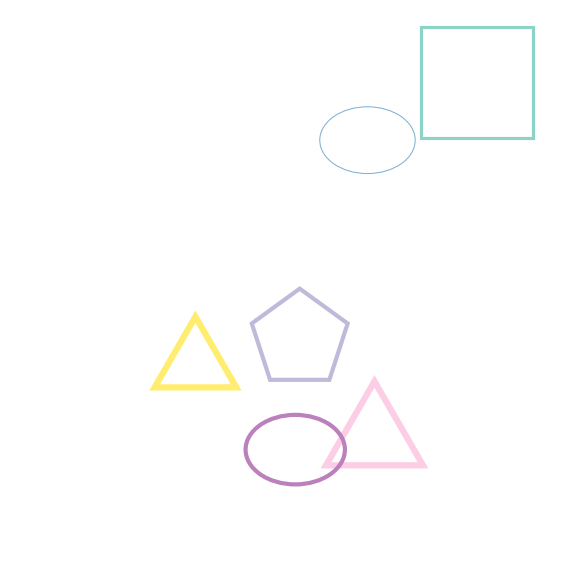[{"shape": "square", "thickness": 1.5, "radius": 0.48, "center": [0.826, 0.856]}, {"shape": "pentagon", "thickness": 2, "radius": 0.44, "center": [0.519, 0.412]}, {"shape": "oval", "thickness": 0.5, "radius": 0.41, "center": [0.636, 0.756]}, {"shape": "triangle", "thickness": 3, "radius": 0.48, "center": [0.648, 0.242]}, {"shape": "oval", "thickness": 2, "radius": 0.43, "center": [0.511, 0.221]}, {"shape": "triangle", "thickness": 3, "radius": 0.41, "center": [0.338, 0.369]}]